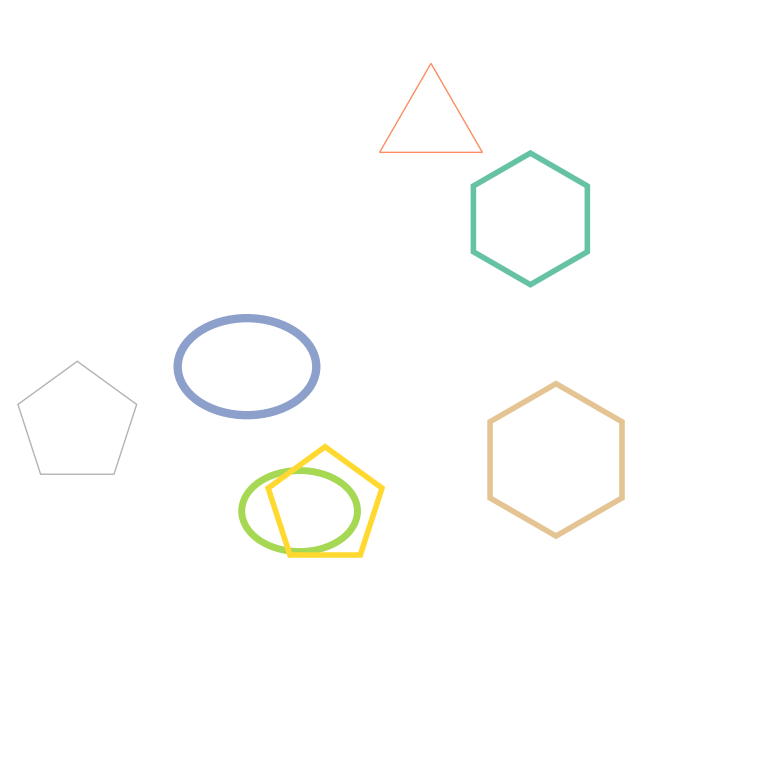[{"shape": "hexagon", "thickness": 2, "radius": 0.43, "center": [0.689, 0.716]}, {"shape": "triangle", "thickness": 0.5, "radius": 0.39, "center": [0.56, 0.841]}, {"shape": "oval", "thickness": 3, "radius": 0.45, "center": [0.321, 0.524]}, {"shape": "oval", "thickness": 2.5, "radius": 0.38, "center": [0.389, 0.336]}, {"shape": "pentagon", "thickness": 2, "radius": 0.39, "center": [0.422, 0.342]}, {"shape": "hexagon", "thickness": 2, "radius": 0.49, "center": [0.722, 0.403]}, {"shape": "pentagon", "thickness": 0.5, "radius": 0.41, "center": [0.1, 0.45]}]